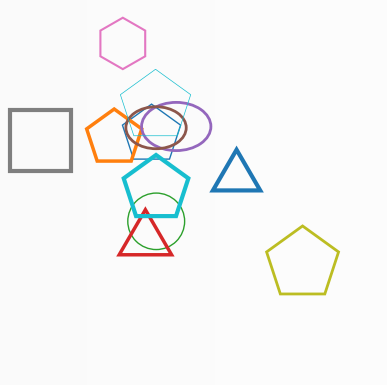[{"shape": "pentagon", "thickness": 1, "radius": 0.39, "center": [0.391, 0.651]}, {"shape": "triangle", "thickness": 3, "radius": 0.35, "center": [0.61, 0.541]}, {"shape": "pentagon", "thickness": 2.5, "radius": 0.37, "center": [0.295, 0.642]}, {"shape": "circle", "thickness": 1, "radius": 0.37, "center": [0.403, 0.425]}, {"shape": "triangle", "thickness": 2.5, "radius": 0.39, "center": [0.375, 0.377]}, {"shape": "oval", "thickness": 2, "radius": 0.45, "center": [0.455, 0.671]}, {"shape": "oval", "thickness": 2, "radius": 0.39, "center": [0.403, 0.668]}, {"shape": "hexagon", "thickness": 1.5, "radius": 0.33, "center": [0.317, 0.887]}, {"shape": "square", "thickness": 3, "radius": 0.39, "center": [0.105, 0.636]}, {"shape": "pentagon", "thickness": 2, "radius": 0.49, "center": [0.781, 0.315]}, {"shape": "pentagon", "thickness": 0.5, "radius": 0.48, "center": [0.401, 0.725]}, {"shape": "pentagon", "thickness": 3, "radius": 0.44, "center": [0.403, 0.51]}]